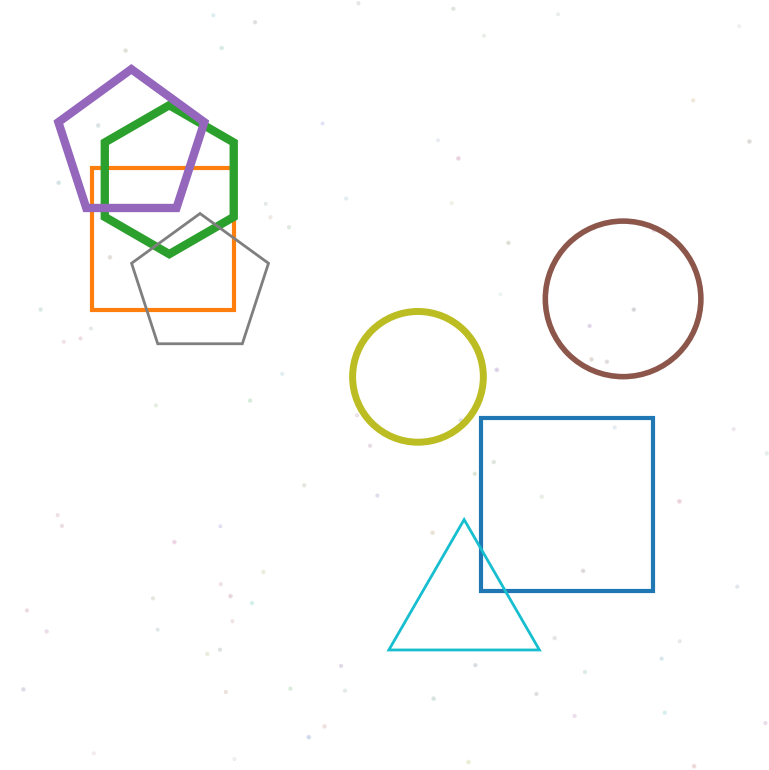[{"shape": "square", "thickness": 1.5, "radius": 0.56, "center": [0.737, 0.345]}, {"shape": "square", "thickness": 1.5, "radius": 0.46, "center": [0.212, 0.69]}, {"shape": "hexagon", "thickness": 3, "radius": 0.48, "center": [0.22, 0.767]}, {"shape": "pentagon", "thickness": 3, "radius": 0.5, "center": [0.171, 0.811]}, {"shape": "circle", "thickness": 2, "radius": 0.51, "center": [0.809, 0.612]}, {"shape": "pentagon", "thickness": 1, "radius": 0.47, "center": [0.26, 0.629]}, {"shape": "circle", "thickness": 2.5, "radius": 0.42, "center": [0.543, 0.511]}, {"shape": "triangle", "thickness": 1, "radius": 0.56, "center": [0.603, 0.212]}]